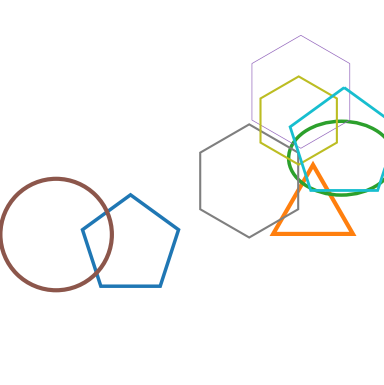[{"shape": "pentagon", "thickness": 2.5, "radius": 0.66, "center": [0.339, 0.363]}, {"shape": "triangle", "thickness": 3, "radius": 0.6, "center": [0.813, 0.452]}, {"shape": "oval", "thickness": 2.5, "radius": 0.68, "center": [0.887, 0.589]}, {"shape": "hexagon", "thickness": 0.5, "radius": 0.73, "center": [0.781, 0.762]}, {"shape": "circle", "thickness": 3, "radius": 0.72, "center": [0.146, 0.391]}, {"shape": "hexagon", "thickness": 1.5, "radius": 0.73, "center": [0.647, 0.53]}, {"shape": "hexagon", "thickness": 1.5, "radius": 0.57, "center": [0.776, 0.687]}, {"shape": "pentagon", "thickness": 2, "radius": 0.74, "center": [0.894, 0.625]}]